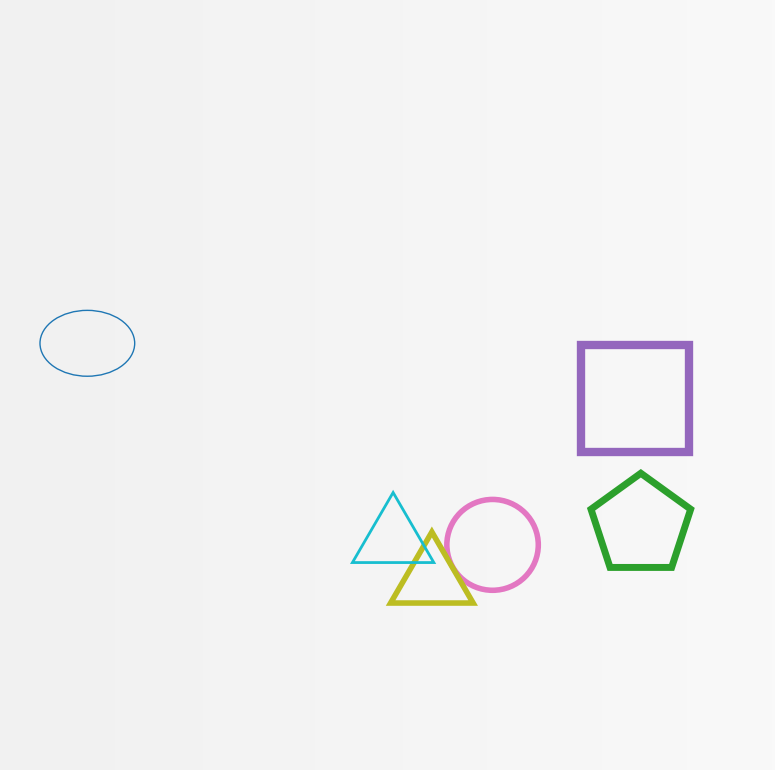[{"shape": "oval", "thickness": 0.5, "radius": 0.31, "center": [0.113, 0.554]}, {"shape": "pentagon", "thickness": 2.5, "radius": 0.34, "center": [0.827, 0.318]}, {"shape": "square", "thickness": 3, "radius": 0.35, "center": [0.819, 0.482]}, {"shape": "circle", "thickness": 2, "radius": 0.29, "center": [0.636, 0.292]}, {"shape": "triangle", "thickness": 2, "radius": 0.31, "center": [0.557, 0.248]}, {"shape": "triangle", "thickness": 1, "radius": 0.3, "center": [0.507, 0.3]}]